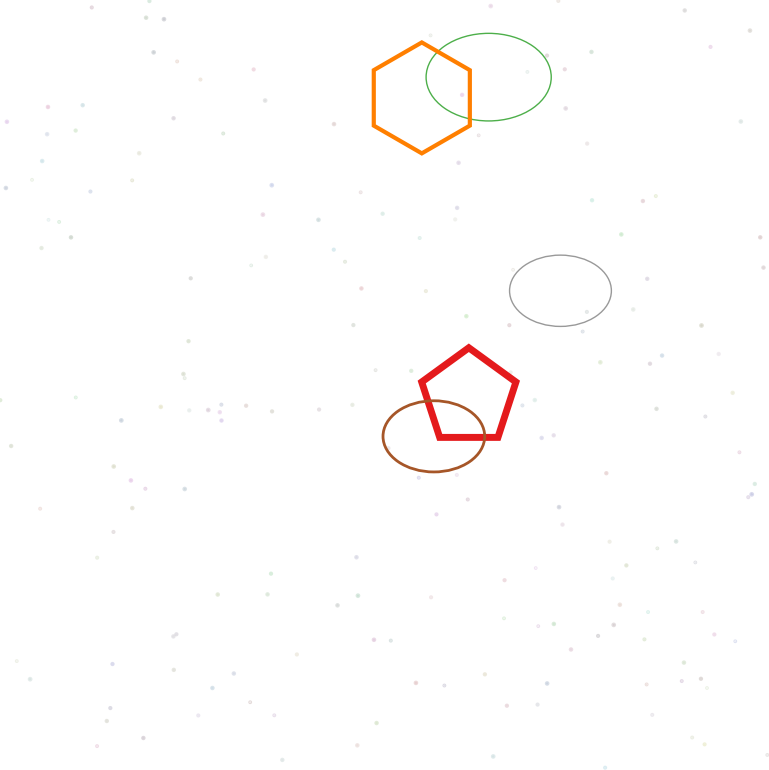[{"shape": "pentagon", "thickness": 2.5, "radius": 0.32, "center": [0.609, 0.484]}, {"shape": "oval", "thickness": 0.5, "radius": 0.41, "center": [0.635, 0.9]}, {"shape": "hexagon", "thickness": 1.5, "radius": 0.36, "center": [0.548, 0.873]}, {"shape": "oval", "thickness": 1, "radius": 0.33, "center": [0.563, 0.433]}, {"shape": "oval", "thickness": 0.5, "radius": 0.33, "center": [0.728, 0.622]}]